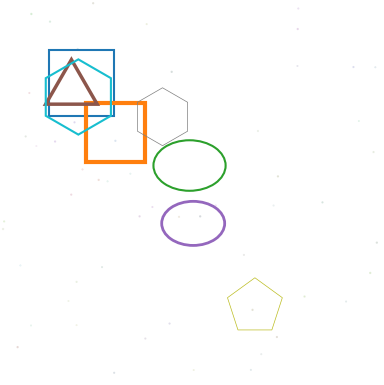[{"shape": "square", "thickness": 1.5, "radius": 0.42, "center": [0.211, 0.784]}, {"shape": "square", "thickness": 3, "radius": 0.38, "center": [0.299, 0.655]}, {"shape": "oval", "thickness": 1.5, "radius": 0.47, "center": [0.492, 0.57]}, {"shape": "oval", "thickness": 2, "radius": 0.41, "center": [0.502, 0.42]}, {"shape": "triangle", "thickness": 2.5, "radius": 0.39, "center": [0.186, 0.768]}, {"shape": "hexagon", "thickness": 0.5, "radius": 0.38, "center": [0.422, 0.697]}, {"shape": "pentagon", "thickness": 0.5, "radius": 0.37, "center": [0.662, 0.204]}, {"shape": "hexagon", "thickness": 1.5, "radius": 0.49, "center": [0.203, 0.748]}]